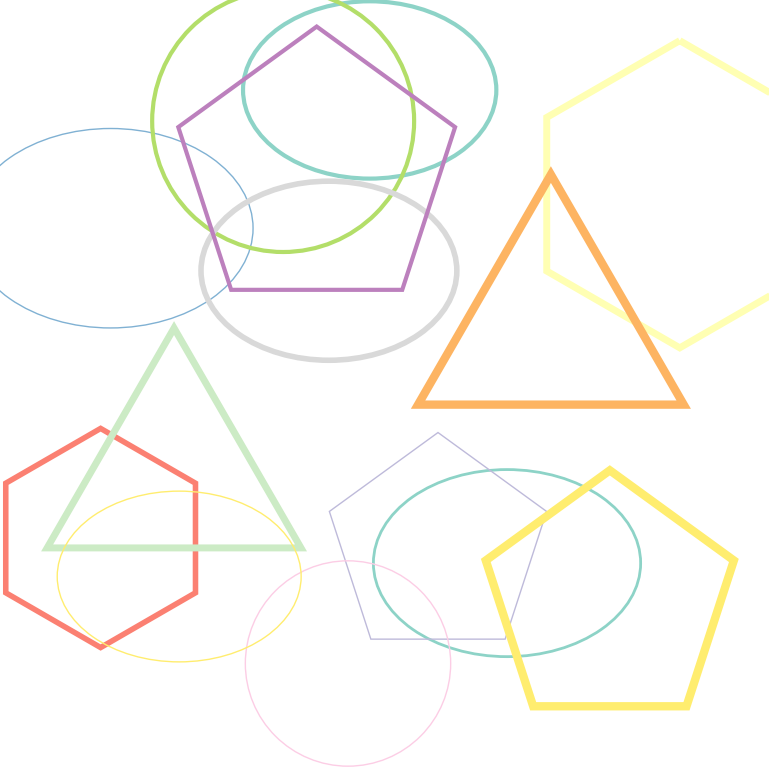[{"shape": "oval", "thickness": 1, "radius": 0.87, "center": [0.658, 0.269]}, {"shape": "oval", "thickness": 1.5, "radius": 0.82, "center": [0.48, 0.883]}, {"shape": "hexagon", "thickness": 2.5, "radius": 1.0, "center": [0.883, 0.748]}, {"shape": "pentagon", "thickness": 0.5, "radius": 0.74, "center": [0.569, 0.29]}, {"shape": "hexagon", "thickness": 2, "radius": 0.71, "center": [0.131, 0.301]}, {"shape": "oval", "thickness": 0.5, "radius": 0.93, "center": [0.144, 0.704]}, {"shape": "triangle", "thickness": 3, "radius": 1.0, "center": [0.715, 0.574]}, {"shape": "circle", "thickness": 1.5, "radius": 0.85, "center": [0.368, 0.843]}, {"shape": "circle", "thickness": 0.5, "radius": 0.67, "center": [0.452, 0.138]}, {"shape": "oval", "thickness": 2, "radius": 0.83, "center": [0.427, 0.648]}, {"shape": "pentagon", "thickness": 1.5, "radius": 0.95, "center": [0.411, 0.776]}, {"shape": "triangle", "thickness": 2.5, "radius": 0.95, "center": [0.226, 0.384]}, {"shape": "oval", "thickness": 0.5, "radius": 0.79, "center": [0.233, 0.251]}, {"shape": "pentagon", "thickness": 3, "radius": 0.85, "center": [0.792, 0.22]}]